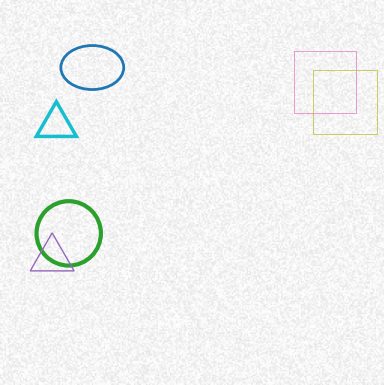[{"shape": "oval", "thickness": 2, "radius": 0.41, "center": [0.24, 0.825]}, {"shape": "circle", "thickness": 3, "radius": 0.42, "center": [0.179, 0.394]}, {"shape": "triangle", "thickness": 1, "radius": 0.33, "center": [0.135, 0.329]}, {"shape": "square", "thickness": 0.5, "radius": 0.41, "center": [0.844, 0.787]}, {"shape": "square", "thickness": 0.5, "radius": 0.42, "center": [0.897, 0.734]}, {"shape": "triangle", "thickness": 2.5, "radius": 0.3, "center": [0.146, 0.676]}]